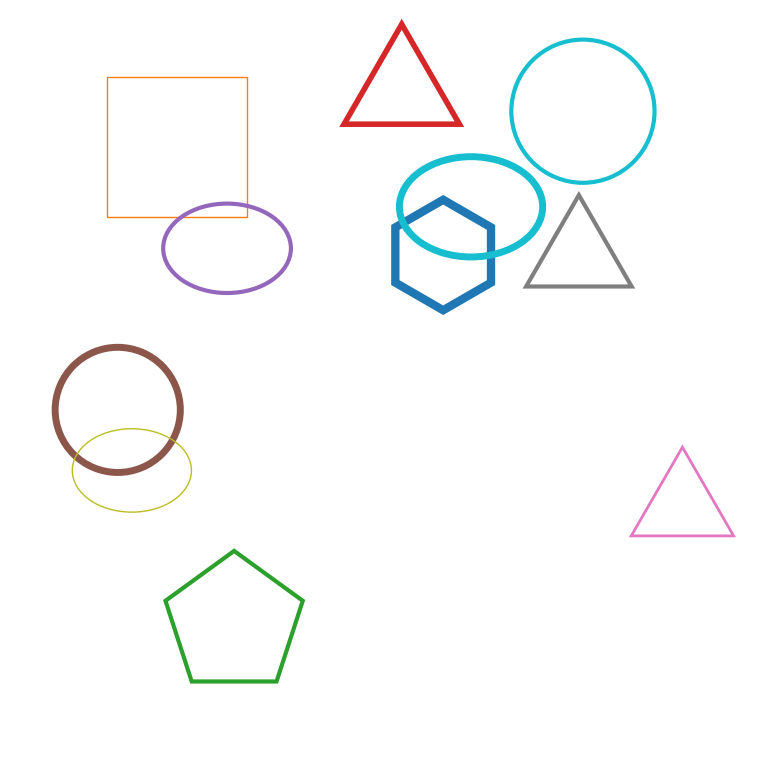[{"shape": "hexagon", "thickness": 3, "radius": 0.36, "center": [0.576, 0.669]}, {"shape": "square", "thickness": 0.5, "radius": 0.45, "center": [0.23, 0.81]}, {"shape": "pentagon", "thickness": 1.5, "radius": 0.47, "center": [0.304, 0.191]}, {"shape": "triangle", "thickness": 2, "radius": 0.43, "center": [0.522, 0.882]}, {"shape": "oval", "thickness": 1.5, "radius": 0.41, "center": [0.295, 0.678]}, {"shape": "circle", "thickness": 2.5, "radius": 0.41, "center": [0.153, 0.468]}, {"shape": "triangle", "thickness": 1, "radius": 0.38, "center": [0.886, 0.342]}, {"shape": "triangle", "thickness": 1.5, "radius": 0.4, "center": [0.752, 0.667]}, {"shape": "oval", "thickness": 0.5, "radius": 0.39, "center": [0.171, 0.389]}, {"shape": "circle", "thickness": 1.5, "radius": 0.46, "center": [0.757, 0.856]}, {"shape": "oval", "thickness": 2.5, "radius": 0.47, "center": [0.612, 0.731]}]